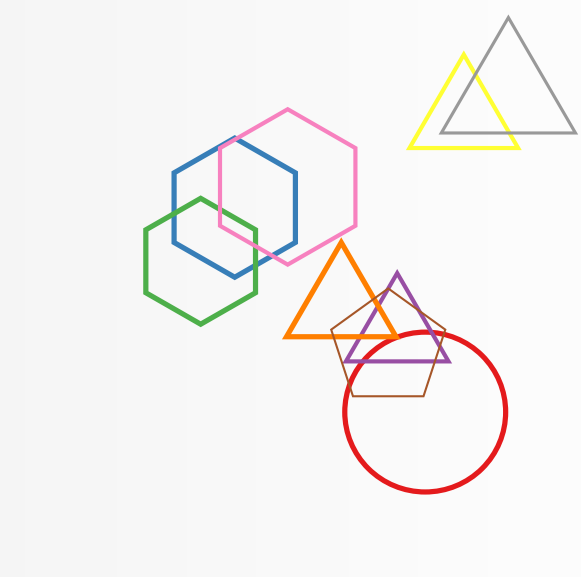[{"shape": "circle", "thickness": 2.5, "radius": 0.69, "center": [0.732, 0.286]}, {"shape": "hexagon", "thickness": 2.5, "radius": 0.6, "center": [0.404, 0.64]}, {"shape": "hexagon", "thickness": 2.5, "radius": 0.54, "center": [0.345, 0.547]}, {"shape": "triangle", "thickness": 2, "radius": 0.51, "center": [0.683, 0.424]}, {"shape": "triangle", "thickness": 2.5, "radius": 0.54, "center": [0.587, 0.47]}, {"shape": "triangle", "thickness": 2, "radius": 0.54, "center": [0.798, 0.797]}, {"shape": "pentagon", "thickness": 1, "radius": 0.52, "center": [0.668, 0.396]}, {"shape": "hexagon", "thickness": 2, "radius": 0.67, "center": [0.495, 0.675]}, {"shape": "triangle", "thickness": 1.5, "radius": 0.67, "center": [0.875, 0.835]}]